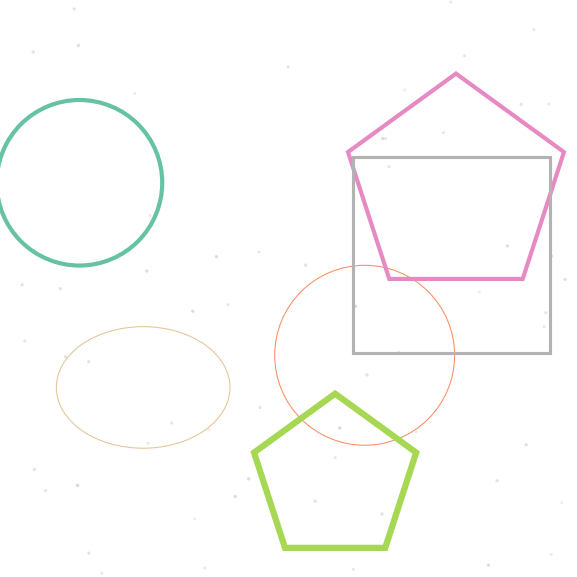[{"shape": "circle", "thickness": 2, "radius": 0.72, "center": [0.138, 0.683]}, {"shape": "circle", "thickness": 0.5, "radius": 0.78, "center": [0.631, 0.384]}, {"shape": "pentagon", "thickness": 2, "radius": 0.98, "center": [0.79, 0.675]}, {"shape": "pentagon", "thickness": 3, "radius": 0.74, "center": [0.58, 0.17]}, {"shape": "oval", "thickness": 0.5, "radius": 0.75, "center": [0.248, 0.328]}, {"shape": "square", "thickness": 1.5, "radius": 0.85, "center": [0.782, 0.557]}]